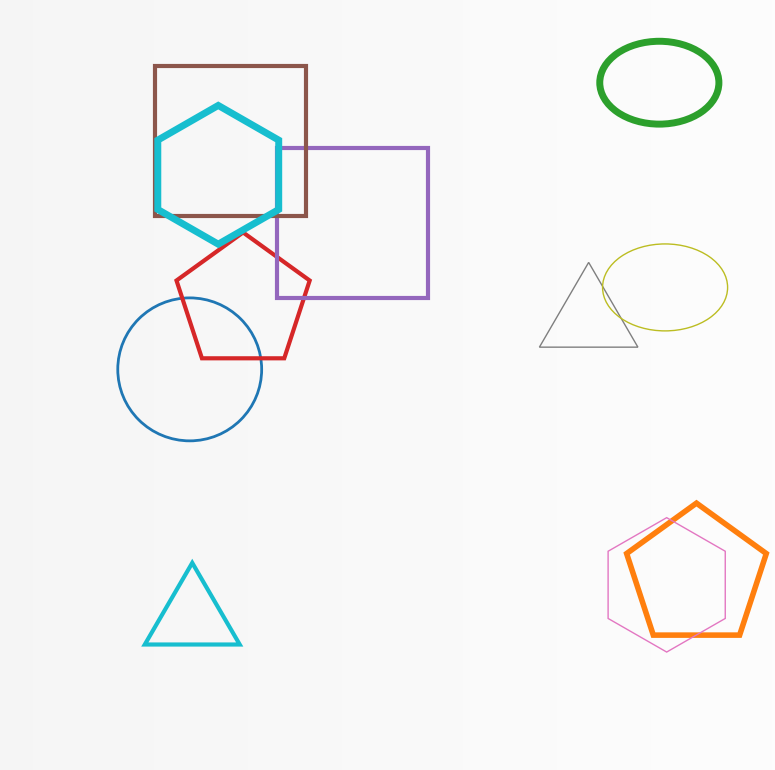[{"shape": "circle", "thickness": 1, "radius": 0.46, "center": [0.245, 0.52]}, {"shape": "pentagon", "thickness": 2, "radius": 0.47, "center": [0.899, 0.252]}, {"shape": "oval", "thickness": 2.5, "radius": 0.38, "center": [0.851, 0.893]}, {"shape": "pentagon", "thickness": 1.5, "radius": 0.45, "center": [0.314, 0.608]}, {"shape": "square", "thickness": 1.5, "radius": 0.49, "center": [0.455, 0.711]}, {"shape": "square", "thickness": 1.5, "radius": 0.49, "center": [0.297, 0.817]}, {"shape": "hexagon", "thickness": 0.5, "radius": 0.44, "center": [0.86, 0.24]}, {"shape": "triangle", "thickness": 0.5, "radius": 0.37, "center": [0.76, 0.586]}, {"shape": "oval", "thickness": 0.5, "radius": 0.4, "center": [0.858, 0.627]}, {"shape": "triangle", "thickness": 1.5, "radius": 0.35, "center": [0.248, 0.198]}, {"shape": "hexagon", "thickness": 2.5, "radius": 0.45, "center": [0.282, 0.773]}]